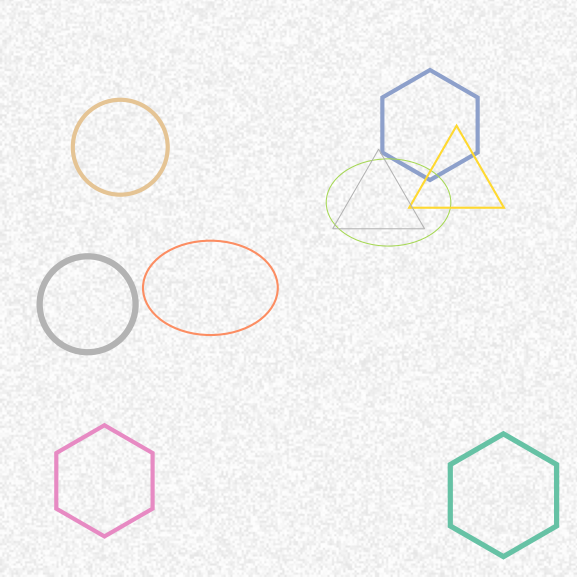[{"shape": "hexagon", "thickness": 2.5, "radius": 0.53, "center": [0.872, 0.142]}, {"shape": "oval", "thickness": 1, "radius": 0.58, "center": [0.364, 0.501]}, {"shape": "hexagon", "thickness": 2, "radius": 0.48, "center": [0.745, 0.783]}, {"shape": "hexagon", "thickness": 2, "radius": 0.48, "center": [0.181, 0.167]}, {"shape": "oval", "thickness": 0.5, "radius": 0.54, "center": [0.673, 0.649]}, {"shape": "triangle", "thickness": 1, "radius": 0.47, "center": [0.791, 0.687]}, {"shape": "circle", "thickness": 2, "radius": 0.41, "center": [0.208, 0.744]}, {"shape": "circle", "thickness": 3, "radius": 0.42, "center": [0.152, 0.472]}, {"shape": "triangle", "thickness": 0.5, "radius": 0.46, "center": [0.656, 0.649]}]